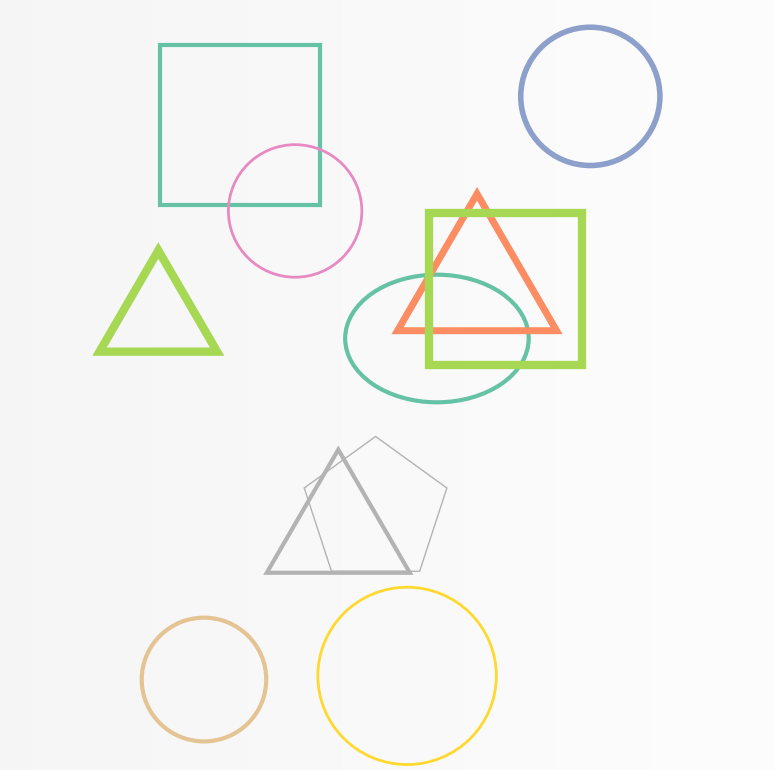[{"shape": "square", "thickness": 1.5, "radius": 0.52, "center": [0.31, 0.838]}, {"shape": "oval", "thickness": 1.5, "radius": 0.59, "center": [0.564, 0.56]}, {"shape": "triangle", "thickness": 2.5, "radius": 0.59, "center": [0.616, 0.63]}, {"shape": "circle", "thickness": 2, "radius": 0.45, "center": [0.762, 0.875]}, {"shape": "circle", "thickness": 1, "radius": 0.43, "center": [0.381, 0.726]}, {"shape": "triangle", "thickness": 3, "radius": 0.44, "center": [0.204, 0.587]}, {"shape": "square", "thickness": 3, "radius": 0.49, "center": [0.653, 0.625]}, {"shape": "circle", "thickness": 1, "radius": 0.58, "center": [0.525, 0.122]}, {"shape": "circle", "thickness": 1.5, "radius": 0.4, "center": [0.263, 0.117]}, {"shape": "pentagon", "thickness": 0.5, "radius": 0.48, "center": [0.485, 0.336]}, {"shape": "triangle", "thickness": 1.5, "radius": 0.53, "center": [0.437, 0.309]}]